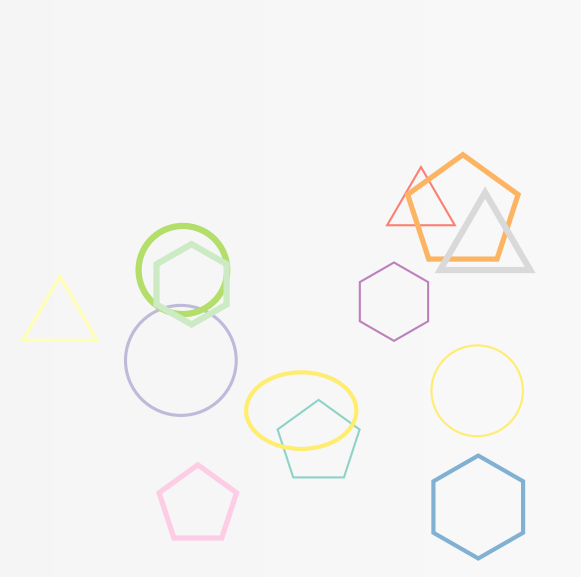[{"shape": "pentagon", "thickness": 1, "radius": 0.37, "center": [0.548, 0.233]}, {"shape": "triangle", "thickness": 1.5, "radius": 0.37, "center": [0.103, 0.447]}, {"shape": "circle", "thickness": 1.5, "radius": 0.48, "center": [0.311, 0.375]}, {"shape": "triangle", "thickness": 1, "radius": 0.34, "center": [0.724, 0.643]}, {"shape": "hexagon", "thickness": 2, "radius": 0.45, "center": [0.823, 0.121]}, {"shape": "pentagon", "thickness": 2.5, "radius": 0.5, "center": [0.796, 0.631]}, {"shape": "circle", "thickness": 3, "radius": 0.38, "center": [0.315, 0.532]}, {"shape": "pentagon", "thickness": 2.5, "radius": 0.35, "center": [0.34, 0.124]}, {"shape": "triangle", "thickness": 3, "radius": 0.45, "center": [0.835, 0.576]}, {"shape": "hexagon", "thickness": 1, "radius": 0.34, "center": [0.678, 0.477]}, {"shape": "hexagon", "thickness": 3, "radius": 0.35, "center": [0.33, 0.507]}, {"shape": "circle", "thickness": 1, "radius": 0.39, "center": [0.821, 0.322]}, {"shape": "oval", "thickness": 2, "radius": 0.47, "center": [0.518, 0.288]}]